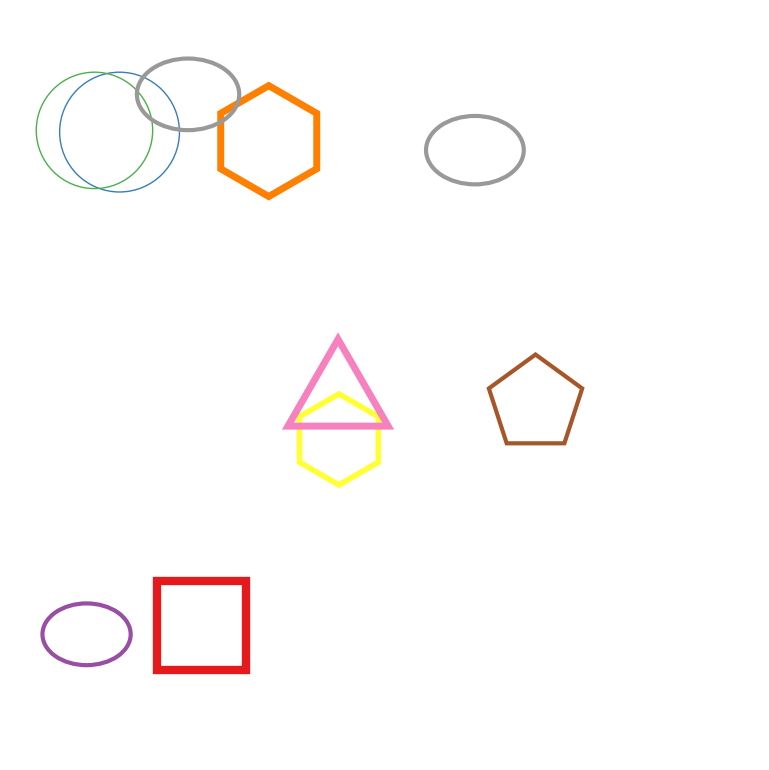[{"shape": "square", "thickness": 3, "radius": 0.29, "center": [0.262, 0.188]}, {"shape": "circle", "thickness": 0.5, "radius": 0.39, "center": [0.155, 0.828]}, {"shape": "circle", "thickness": 0.5, "radius": 0.38, "center": [0.123, 0.831]}, {"shape": "oval", "thickness": 1.5, "radius": 0.29, "center": [0.112, 0.176]}, {"shape": "hexagon", "thickness": 2.5, "radius": 0.36, "center": [0.349, 0.817]}, {"shape": "hexagon", "thickness": 2, "radius": 0.3, "center": [0.44, 0.429]}, {"shape": "pentagon", "thickness": 1.5, "radius": 0.32, "center": [0.695, 0.476]}, {"shape": "triangle", "thickness": 2.5, "radius": 0.38, "center": [0.439, 0.484]}, {"shape": "oval", "thickness": 1.5, "radius": 0.32, "center": [0.617, 0.805]}, {"shape": "oval", "thickness": 1.5, "radius": 0.33, "center": [0.244, 0.877]}]